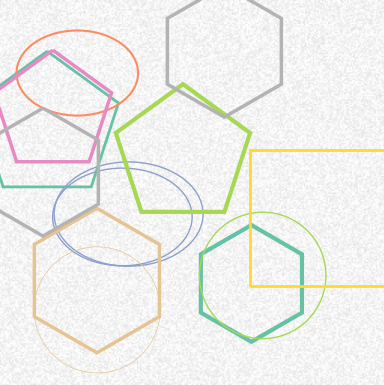[{"shape": "hexagon", "thickness": 3, "radius": 0.76, "center": [0.653, 0.264]}, {"shape": "pentagon", "thickness": 2, "radius": 0.97, "center": [0.122, 0.672]}, {"shape": "oval", "thickness": 1.5, "radius": 0.79, "center": [0.201, 0.81]}, {"shape": "oval", "thickness": 1, "radius": 0.97, "center": [0.334, 0.444]}, {"shape": "oval", "thickness": 1, "radius": 0.91, "center": [0.318, 0.436]}, {"shape": "pentagon", "thickness": 2.5, "radius": 0.8, "center": [0.137, 0.709]}, {"shape": "pentagon", "thickness": 3, "radius": 0.92, "center": [0.475, 0.598]}, {"shape": "circle", "thickness": 1, "radius": 0.82, "center": [0.682, 0.285]}, {"shape": "square", "thickness": 2, "radius": 0.88, "center": [0.826, 0.434]}, {"shape": "circle", "thickness": 0.5, "radius": 0.82, "center": [0.252, 0.195]}, {"shape": "hexagon", "thickness": 2.5, "radius": 0.94, "center": [0.252, 0.271]}, {"shape": "hexagon", "thickness": 2.5, "radius": 0.83, "center": [0.112, 0.553]}, {"shape": "hexagon", "thickness": 2.5, "radius": 0.85, "center": [0.583, 0.867]}]